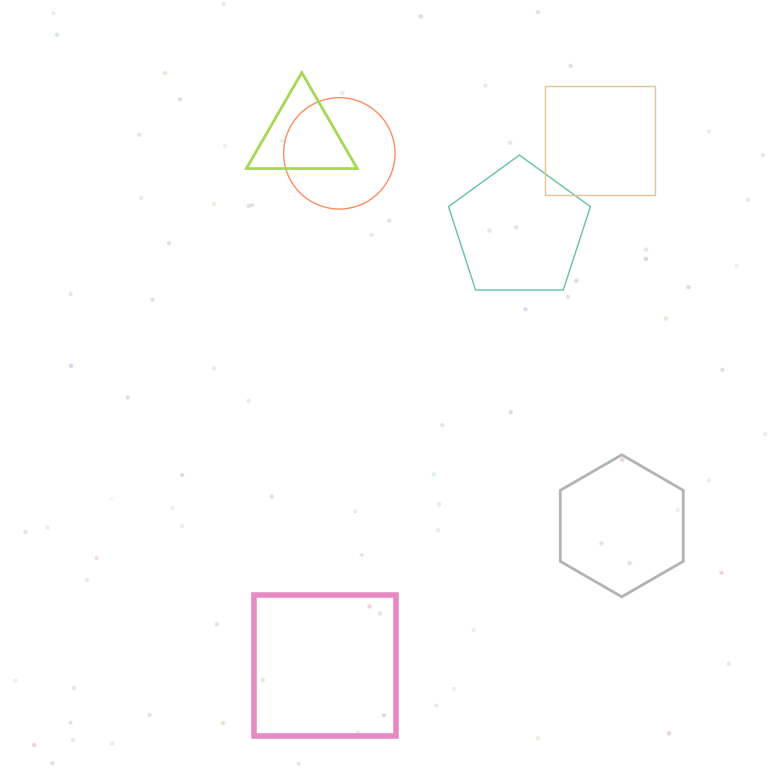[{"shape": "pentagon", "thickness": 0.5, "radius": 0.48, "center": [0.675, 0.702]}, {"shape": "circle", "thickness": 0.5, "radius": 0.36, "center": [0.441, 0.801]}, {"shape": "square", "thickness": 2, "radius": 0.46, "center": [0.422, 0.135]}, {"shape": "triangle", "thickness": 1, "radius": 0.42, "center": [0.392, 0.823]}, {"shape": "square", "thickness": 0.5, "radius": 0.36, "center": [0.779, 0.818]}, {"shape": "hexagon", "thickness": 1, "radius": 0.46, "center": [0.807, 0.317]}]